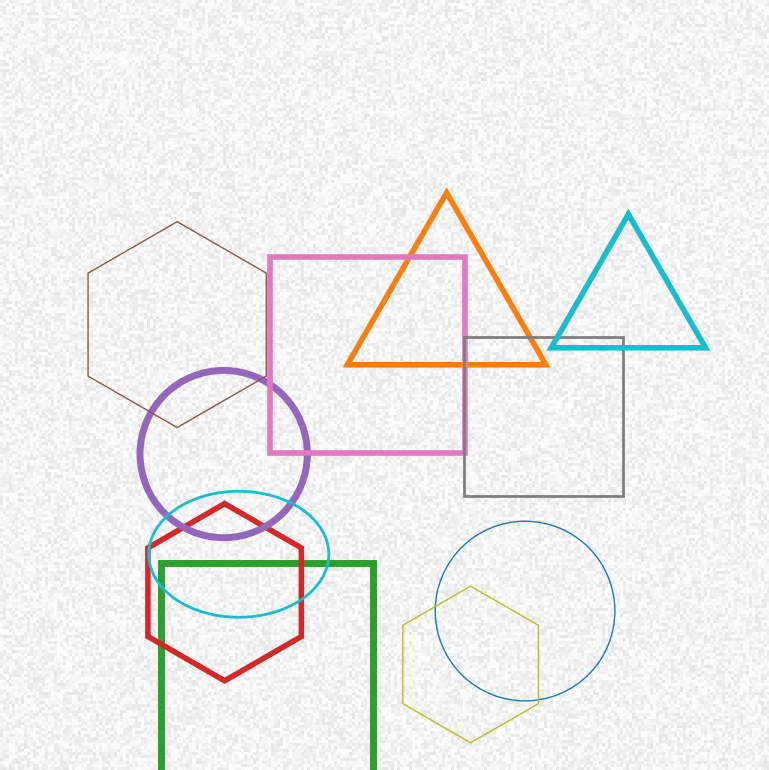[{"shape": "circle", "thickness": 0.5, "radius": 0.58, "center": [0.682, 0.206]}, {"shape": "triangle", "thickness": 2, "radius": 0.74, "center": [0.58, 0.601]}, {"shape": "square", "thickness": 2.5, "radius": 0.69, "center": [0.347, 0.131]}, {"shape": "hexagon", "thickness": 2, "radius": 0.58, "center": [0.292, 0.231]}, {"shape": "circle", "thickness": 2.5, "radius": 0.54, "center": [0.29, 0.41]}, {"shape": "hexagon", "thickness": 0.5, "radius": 0.67, "center": [0.23, 0.578]}, {"shape": "square", "thickness": 2, "radius": 0.63, "center": [0.478, 0.539]}, {"shape": "square", "thickness": 1, "radius": 0.52, "center": [0.706, 0.459]}, {"shape": "hexagon", "thickness": 0.5, "radius": 0.51, "center": [0.611, 0.137]}, {"shape": "triangle", "thickness": 2, "radius": 0.58, "center": [0.816, 0.606]}, {"shape": "oval", "thickness": 1, "radius": 0.58, "center": [0.31, 0.28]}]